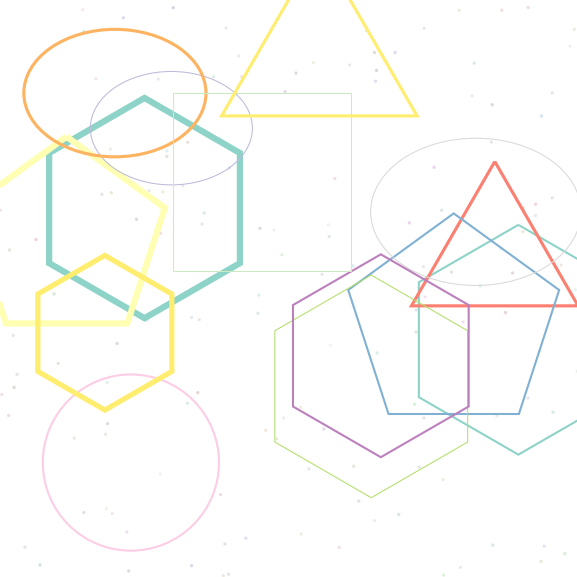[{"shape": "hexagon", "thickness": 1, "radius": 0.99, "center": [0.898, 0.411]}, {"shape": "hexagon", "thickness": 3, "radius": 0.95, "center": [0.25, 0.639]}, {"shape": "pentagon", "thickness": 3, "radius": 0.89, "center": [0.115, 0.584]}, {"shape": "oval", "thickness": 0.5, "radius": 0.7, "center": [0.297, 0.777]}, {"shape": "triangle", "thickness": 1.5, "radius": 0.83, "center": [0.857, 0.553]}, {"shape": "pentagon", "thickness": 1, "radius": 0.96, "center": [0.786, 0.438]}, {"shape": "oval", "thickness": 1.5, "radius": 0.79, "center": [0.199, 0.838]}, {"shape": "hexagon", "thickness": 0.5, "radius": 0.96, "center": [0.643, 0.33]}, {"shape": "circle", "thickness": 1, "radius": 0.76, "center": [0.227, 0.198]}, {"shape": "oval", "thickness": 0.5, "radius": 0.91, "center": [0.824, 0.632]}, {"shape": "hexagon", "thickness": 1, "radius": 0.88, "center": [0.659, 0.383]}, {"shape": "square", "thickness": 0.5, "radius": 0.77, "center": [0.453, 0.685]}, {"shape": "hexagon", "thickness": 2.5, "radius": 0.67, "center": [0.182, 0.423]}, {"shape": "triangle", "thickness": 1.5, "radius": 0.98, "center": [0.553, 0.896]}]